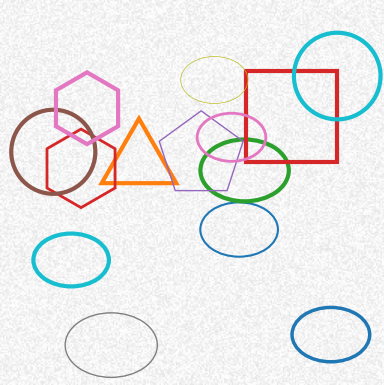[{"shape": "oval", "thickness": 1.5, "radius": 0.5, "center": [0.621, 0.404]}, {"shape": "oval", "thickness": 2.5, "radius": 0.5, "center": [0.859, 0.131]}, {"shape": "triangle", "thickness": 3, "radius": 0.56, "center": [0.361, 0.58]}, {"shape": "oval", "thickness": 3, "radius": 0.57, "center": [0.635, 0.557]}, {"shape": "hexagon", "thickness": 2, "radius": 0.51, "center": [0.21, 0.563]}, {"shape": "square", "thickness": 3, "radius": 0.59, "center": [0.758, 0.697]}, {"shape": "pentagon", "thickness": 1, "radius": 0.57, "center": [0.523, 0.598]}, {"shape": "circle", "thickness": 3, "radius": 0.55, "center": [0.138, 0.606]}, {"shape": "hexagon", "thickness": 3, "radius": 0.47, "center": [0.226, 0.719]}, {"shape": "oval", "thickness": 2, "radius": 0.45, "center": [0.601, 0.643]}, {"shape": "oval", "thickness": 1, "radius": 0.6, "center": [0.289, 0.104]}, {"shape": "oval", "thickness": 0.5, "radius": 0.44, "center": [0.557, 0.792]}, {"shape": "oval", "thickness": 3, "radius": 0.49, "center": [0.185, 0.325]}, {"shape": "circle", "thickness": 3, "radius": 0.56, "center": [0.876, 0.802]}]